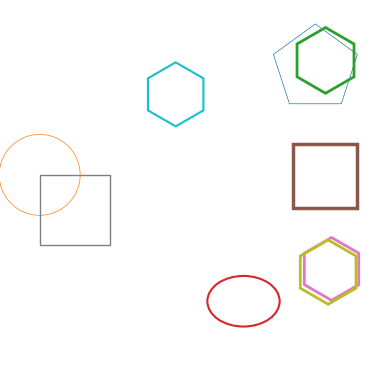[{"shape": "pentagon", "thickness": 0.5, "radius": 0.57, "center": [0.819, 0.823]}, {"shape": "circle", "thickness": 0.5, "radius": 0.53, "center": [0.103, 0.546]}, {"shape": "hexagon", "thickness": 2, "radius": 0.43, "center": [0.845, 0.843]}, {"shape": "oval", "thickness": 1.5, "radius": 0.47, "center": [0.632, 0.218]}, {"shape": "square", "thickness": 2.5, "radius": 0.42, "center": [0.844, 0.542]}, {"shape": "hexagon", "thickness": 2, "radius": 0.41, "center": [0.861, 0.301]}, {"shape": "square", "thickness": 1, "radius": 0.45, "center": [0.194, 0.455]}, {"shape": "hexagon", "thickness": 2, "radius": 0.42, "center": [0.852, 0.293]}, {"shape": "hexagon", "thickness": 1.5, "radius": 0.42, "center": [0.456, 0.755]}]